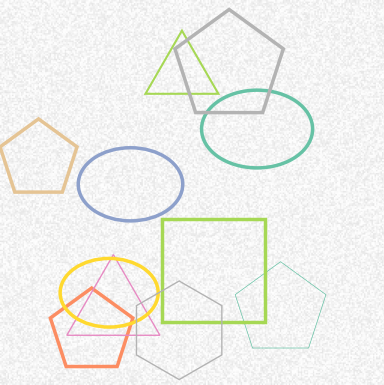[{"shape": "pentagon", "thickness": 0.5, "radius": 0.62, "center": [0.729, 0.196]}, {"shape": "oval", "thickness": 2.5, "radius": 0.72, "center": [0.668, 0.665]}, {"shape": "pentagon", "thickness": 2.5, "radius": 0.56, "center": [0.238, 0.139]}, {"shape": "oval", "thickness": 2.5, "radius": 0.68, "center": [0.339, 0.521]}, {"shape": "triangle", "thickness": 1, "radius": 0.7, "center": [0.294, 0.199]}, {"shape": "square", "thickness": 2.5, "radius": 0.67, "center": [0.553, 0.297]}, {"shape": "triangle", "thickness": 1.5, "radius": 0.55, "center": [0.473, 0.811]}, {"shape": "oval", "thickness": 2.5, "radius": 0.64, "center": [0.284, 0.24]}, {"shape": "pentagon", "thickness": 2.5, "radius": 0.53, "center": [0.1, 0.586]}, {"shape": "hexagon", "thickness": 1, "radius": 0.64, "center": [0.465, 0.142]}, {"shape": "pentagon", "thickness": 2.5, "radius": 0.74, "center": [0.595, 0.827]}]